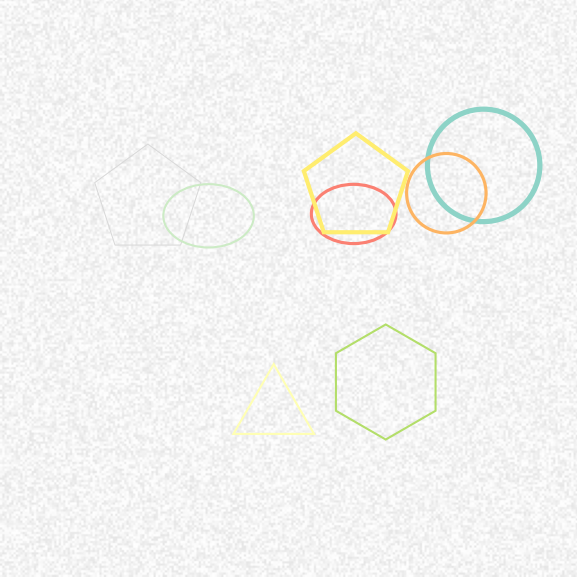[{"shape": "circle", "thickness": 2.5, "radius": 0.49, "center": [0.837, 0.713]}, {"shape": "triangle", "thickness": 1, "radius": 0.4, "center": [0.474, 0.288]}, {"shape": "oval", "thickness": 1.5, "radius": 0.37, "center": [0.612, 0.629]}, {"shape": "circle", "thickness": 1.5, "radius": 0.34, "center": [0.773, 0.665]}, {"shape": "hexagon", "thickness": 1, "radius": 0.5, "center": [0.668, 0.338]}, {"shape": "pentagon", "thickness": 0.5, "radius": 0.48, "center": [0.256, 0.653]}, {"shape": "oval", "thickness": 1, "radius": 0.39, "center": [0.361, 0.625]}, {"shape": "pentagon", "thickness": 2, "radius": 0.47, "center": [0.616, 0.674]}]